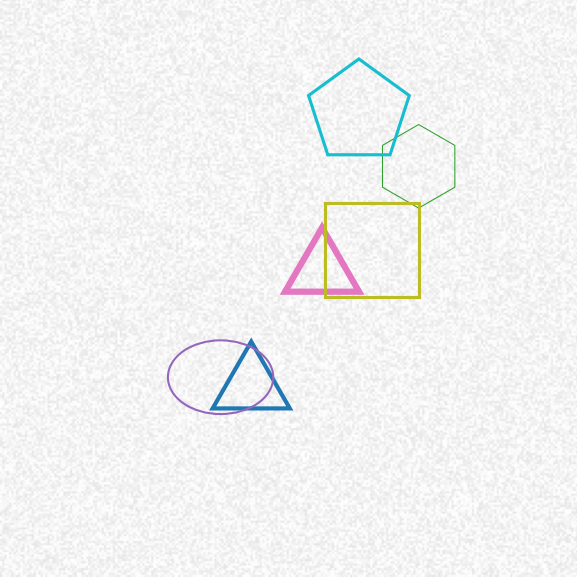[{"shape": "triangle", "thickness": 2, "radius": 0.39, "center": [0.435, 0.33]}, {"shape": "hexagon", "thickness": 0.5, "radius": 0.36, "center": [0.725, 0.711]}, {"shape": "oval", "thickness": 1, "radius": 0.46, "center": [0.382, 0.346]}, {"shape": "triangle", "thickness": 3, "radius": 0.37, "center": [0.558, 0.531]}, {"shape": "square", "thickness": 1.5, "radius": 0.41, "center": [0.644, 0.567]}, {"shape": "pentagon", "thickness": 1.5, "radius": 0.46, "center": [0.621, 0.805]}]